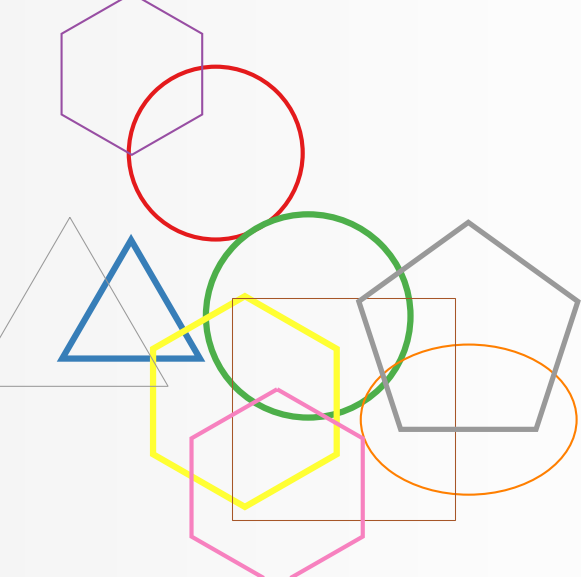[{"shape": "circle", "thickness": 2, "radius": 0.75, "center": [0.371, 0.734]}, {"shape": "triangle", "thickness": 3, "radius": 0.68, "center": [0.225, 0.447]}, {"shape": "circle", "thickness": 3, "radius": 0.88, "center": [0.53, 0.452]}, {"shape": "hexagon", "thickness": 1, "radius": 0.7, "center": [0.227, 0.871]}, {"shape": "oval", "thickness": 1, "radius": 0.93, "center": [0.806, 0.273]}, {"shape": "hexagon", "thickness": 3, "radius": 0.91, "center": [0.421, 0.304]}, {"shape": "square", "thickness": 0.5, "radius": 0.96, "center": [0.591, 0.291]}, {"shape": "hexagon", "thickness": 2, "radius": 0.85, "center": [0.477, 0.155]}, {"shape": "triangle", "thickness": 0.5, "radius": 0.98, "center": [0.12, 0.428]}, {"shape": "pentagon", "thickness": 2.5, "radius": 0.99, "center": [0.806, 0.416]}]